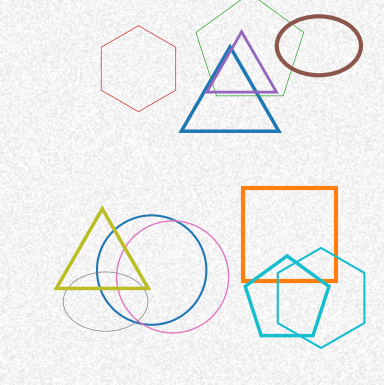[{"shape": "triangle", "thickness": 2.5, "radius": 0.73, "center": [0.598, 0.732]}, {"shape": "circle", "thickness": 1.5, "radius": 0.71, "center": [0.394, 0.299]}, {"shape": "square", "thickness": 3, "radius": 0.61, "center": [0.752, 0.392]}, {"shape": "pentagon", "thickness": 0.5, "radius": 0.74, "center": [0.649, 0.87]}, {"shape": "hexagon", "thickness": 0.5, "radius": 0.56, "center": [0.36, 0.822]}, {"shape": "triangle", "thickness": 2, "radius": 0.52, "center": [0.628, 0.813]}, {"shape": "oval", "thickness": 3, "radius": 0.55, "center": [0.828, 0.881]}, {"shape": "circle", "thickness": 1, "radius": 0.73, "center": [0.449, 0.281]}, {"shape": "oval", "thickness": 0.5, "radius": 0.55, "center": [0.274, 0.217]}, {"shape": "triangle", "thickness": 2.5, "radius": 0.69, "center": [0.266, 0.32]}, {"shape": "pentagon", "thickness": 2.5, "radius": 0.57, "center": [0.746, 0.221]}, {"shape": "hexagon", "thickness": 1.5, "radius": 0.65, "center": [0.834, 0.226]}]